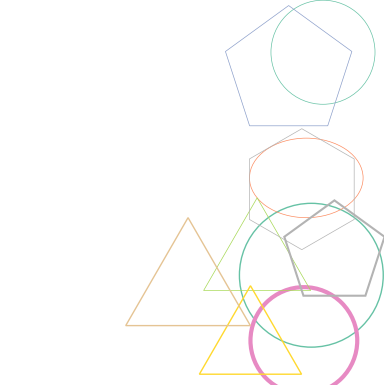[{"shape": "circle", "thickness": 0.5, "radius": 0.68, "center": [0.839, 0.864]}, {"shape": "circle", "thickness": 1, "radius": 0.93, "center": [0.809, 0.285]}, {"shape": "oval", "thickness": 0.5, "radius": 0.74, "center": [0.796, 0.538]}, {"shape": "pentagon", "thickness": 0.5, "radius": 0.86, "center": [0.75, 0.813]}, {"shape": "circle", "thickness": 3, "radius": 0.69, "center": [0.789, 0.116]}, {"shape": "triangle", "thickness": 0.5, "radius": 0.8, "center": [0.668, 0.326]}, {"shape": "triangle", "thickness": 1, "radius": 0.77, "center": [0.651, 0.105]}, {"shape": "triangle", "thickness": 1, "radius": 0.93, "center": [0.488, 0.248]}, {"shape": "pentagon", "thickness": 1.5, "radius": 0.68, "center": [0.869, 0.343]}, {"shape": "hexagon", "thickness": 0.5, "radius": 0.79, "center": [0.784, 0.509]}]